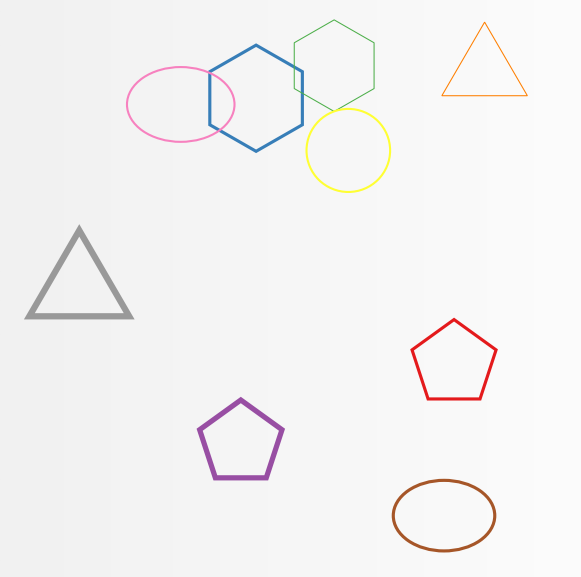[{"shape": "pentagon", "thickness": 1.5, "radius": 0.38, "center": [0.781, 0.37]}, {"shape": "hexagon", "thickness": 1.5, "radius": 0.46, "center": [0.441, 0.829]}, {"shape": "hexagon", "thickness": 0.5, "radius": 0.4, "center": [0.575, 0.885]}, {"shape": "pentagon", "thickness": 2.5, "radius": 0.37, "center": [0.414, 0.232]}, {"shape": "triangle", "thickness": 0.5, "radius": 0.42, "center": [0.834, 0.876]}, {"shape": "circle", "thickness": 1, "radius": 0.36, "center": [0.599, 0.739]}, {"shape": "oval", "thickness": 1.5, "radius": 0.44, "center": [0.764, 0.106]}, {"shape": "oval", "thickness": 1, "radius": 0.46, "center": [0.311, 0.818]}, {"shape": "triangle", "thickness": 3, "radius": 0.5, "center": [0.136, 0.501]}]